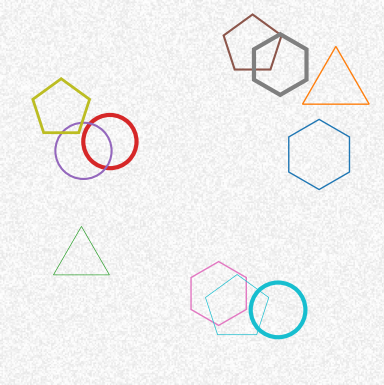[{"shape": "hexagon", "thickness": 1, "radius": 0.46, "center": [0.829, 0.599]}, {"shape": "triangle", "thickness": 1, "radius": 0.5, "center": [0.872, 0.779]}, {"shape": "triangle", "thickness": 0.5, "radius": 0.42, "center": [0.212, 0.328]}, {"shape": "circle", "thickness": 3, "radius": 0.35, "center": [0.285, 0.632]}, {"shape": "circle", "thickness": 1.5, "radius": 0.37, "center": [0.217, 0.608]}, {"shape": "pentagon", "thickness": 1.5, "radius": 0.4, "center": [0.656, 0.883]}, {"shape": "hexagon", "thickness": 1, "radius": 0.41, "center": [0.568, 0.238]}, {"shape": "hexagon", "thickness": 3, "radius": 0.39, "center": [0.728, 0.832]}, {"shape": "pentagon", "thickness": 2, "radius": 0.39, "center": [0.159, 0.718]}, {"shape": "pentagon", "thickness": 0.5, "radius": 0.43, "center": [0.616, 0.201]}, {"shape": "circle", "thickness": 3, "radius": 0.36, "center": [0.722, 0.195]}]